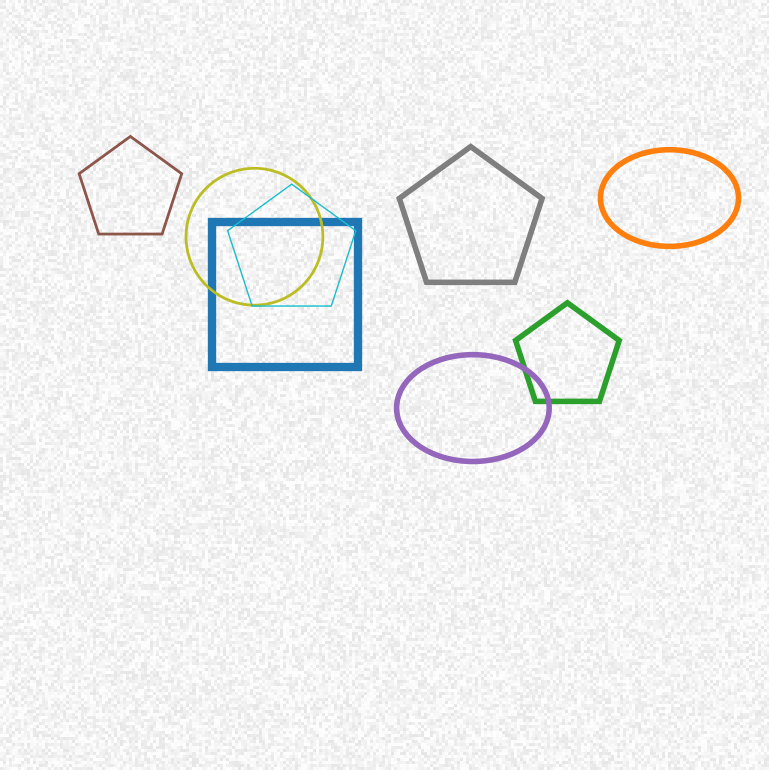[{"shape": "square", "thickness": 3, "radius": 0.47, "center": [0.37, 0.618]}, {"shape": "oval", "thickness": 2, "radius": 0.45, "center": [0.869, 0.743]}, {"shape": "pentagon", "thickness": 2, "radius": 0.35, "center": [0.737, 0.536]}, {"shape": "oval", "thickness": 2, "radius": 0.5, "center": [0.614, 0.47]}, {"shape": "pentagon", "thickness": 1, "radius": 0.35, "center": [0.169, 0.753]}, {"shape": "pentagon", "thickness": 2, "radius": 0.49, "center": [0.611, 0.712]}, {"shape": "circle", "thickness": 1, "radius": 0.44, "center": [0.33, 0.693]}, {"shape": "pentagon", "thickness": 0.5, "radius": 0.44, "center": [0.379, 0.673]}]